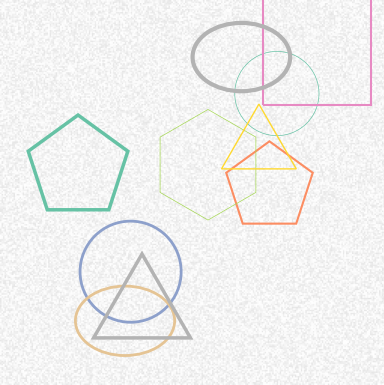[{"shape": "circle", "thickness": 0.5, "radius": 0.55, "center": [0.719, 0.757]}, {"shape": "pentagon", "thickness": 2.5, "radius": 0.68, "center": [0.203, 0.565]}, {"shape": "pentagon", "thickness": 1.5, "radius": 0.59, "center": [0.7, 0.515]}, {"shape": "circle", "thickness": 2, "radius": 0.66, "center": [0.339, 0.294]}, {"shape": "square", "thickness": 1.5, "radius": 0.7, "center": [0.824, 0.868]}, {"shape": "hexagon", "thickness": 0.5, "radius": 0.72, "center": [0.54, 0.572]}, {"shape": "triangle", "thickness": 1, "radius": 0.56, "center": [0.672, 0.617]}, {"shape": "oval", "thickness": 2, "radius": 0.64, "center": [0.325, 0.167]}, {"shape": "oval", "thickness": 3, "radius": 0.63, "center": [0.627, 0.852]}, {"shape": "triangle", "thickness": 2.5, "radius": 0.73, "center": [0.369, 0.195]}]